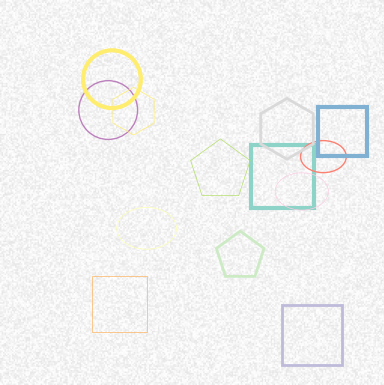[{"shape": "square", "thickness": 3, "radius": 0.41, "center": [0.734, 0.541]}, {"shape": "oval", "thickness": 0.5, "radius": 0.39, "center": [0.381, 0.407]}, {"shape": "square", "thickness": 2, "radius": 0.39, "center": [0.81, 0.13]}, {"shape": "oval", "thickness": 1, "radius": 0.3, "center": [0.84, 0.593]}, {"shape": "square", "thickness": 3, "radius": 0.32, "center": [0.889, 0.658]}, {"shape": "square", "thickness": 0.5, "radius": 0.36, "center": [0.31, 0.21]}, {"shape": "pentagon", "thickness": 0.5, "radius": 0.41, "center": [0.573, 0.558]}, {"shape": "oval", "thickness": 0.5, "radius": 0.35, "center": [0.784, 0.503]}, {"shape": "hexagon", "thickness": 2, "radius": 0.39, "center": [0.745, 0.665]}, {"shape": "circle", "thickness": 1, "radius": 0.38, "center": [0.281, 0.714]}, {"shape": "pentagon", "thickness": 2, "radius": 0.33, "center": [0.624, 0.335]}, {"shape": "hexagon", "thickness": 0.5, "radius": 0.31, "center": [0.347, 0.711]}, {"shape": "circle", "thickness": 3, "radius": 0.38, "center": [0.291, 0.794]}]